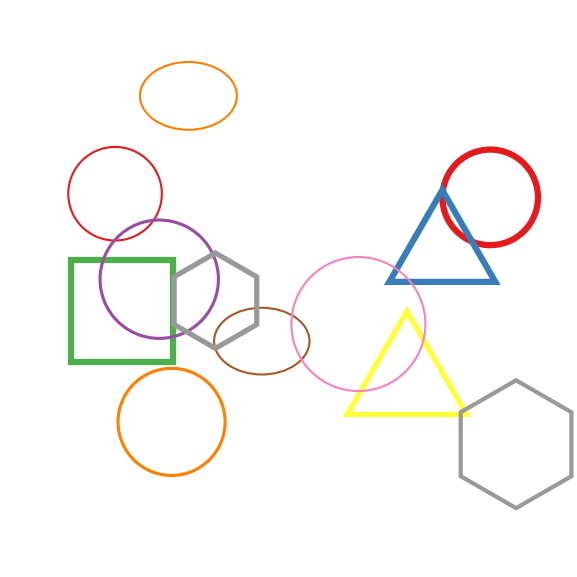[{"shape": "circle", "thickness": 3, "radius": 0.41, "center": [0.849, 0.657]}, {"shape": "circle", "thickness": 1, "radius": 0.41, "center": [0.199, 0.664]}, {"shape": "triangle", "thickness": 3, "radius": 0.53, "center": [0.766, 0.564]}, {"shape": "square", "thickness": 3, "radius": 0.44, "center": [0.211, 0.461]}, {"shape": "circle", "thickness": 1.5, "radius": 0.51, "center": [0.276, 0.516]}, {"shape": "circle", "thickness": 1.5, "radius": 0.46, "center": [0.297, 0.269]}, {"shape": "oval", "thickness": 1, "radius": 0.42, "center": [0.326, 0.833]}, {"shape": "triangle", "thickness": 2.5, "radius": 0.6, "center": [0.705, 0.341]}, {"shape": "oval", "thickness": 1, "radius": 0.41, "center": [0.453, 0.408]}, {"shape": "circle", "thickness": 1, "radius": 0.58, "center": [0.621, 0.438]}, {"shape": "hexagon", "thickness": 2.5, "radius": 0.41, "center": [0.373, 0.478]}, {"shape": "hexagon", "thickness": 2, "radius": 0.55, "center": [0.894, 0.23]}]